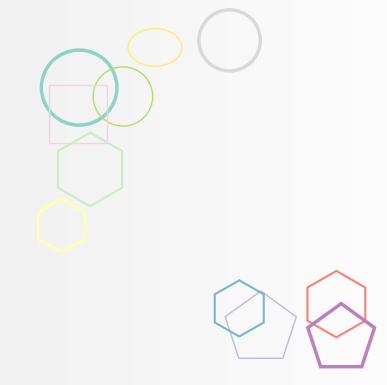[{"shape": "circle", "thickness": 2.5, "radius": 0.49, "center": [0.204, 0.772]}, {"shape": "hexagon", "thickness": 2, "radius": 0.35, "center": [0.159, 0.414]}, {"shape": "pentagon", "thickness": 1, "radius": 0.48, "center": [0.673, 0.147]}, {"shape": "hexagon", "thickness": 1.5, "radius": 0.43, "center": [0.868, 0.21]}, {"shape": "hexagon", "thickness": 1.5, "radius": 0.37, "center": [0.617, 0.199]}, {"shape": "circle", "thickness": 1, "radius": 0.38, "center": [0.317, 0.749]}, {"shape": "square", "thickness": 1, "radius": 0.38, "center": [0.201, 0.703]}, {"shape": "circle", "thickness": 2.5, "radius": 0.4, "center": [0.592, 0.895]}, {"shape": "pentagon", "thickness": 2.5, "radius": 0.45, "center": [0.88, 0.121]}, {"shape": "hexagon", "thickness": 1.5, "radius": 0.48, "center": [0.232, 0.56]}, {"shape": "oval", "thickness": 1, "radius": 0.35, "center": [0.4, 0.877]}]